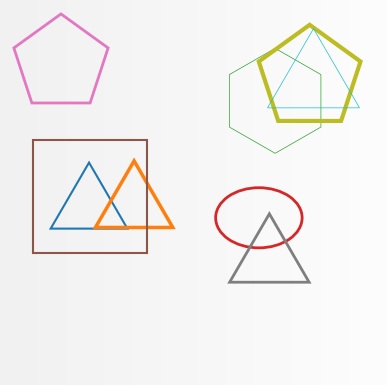[{"shape": "triangle", "thickness": 1.5, "radius": 0.57, "center": [0.23, 0.463]}, {"shape": "triangle", "thickness": 2.5, "radius": 0.58, "center": [0.346, 0.467]}, {"shape": "hexagon", "thickness": 0.5, "radius": 0.68, "center": [0.71, 0.738]}, {"shape": "oval", "thickness": 2, "radius": 0.56, "center": [0.668, 0.434]}, {"shape": "square", "thickness": 1.5, "radius": 0.73, "center": [0.233, 0.49]}, {"shape": "pentagon", "thickness": 2, "radius": 0.64, "center": [0.157, 0.836]}, {"shape": "triangle", "thickness": 2, "radius": 0.59, "center": [0.695, 0.326]}, {"shape": "pentagon", "thickness": 3, "radius": 0.69, "center": [0.799, 0.797]}, {"shape": "triangle", "thickness": 0.5, "radius": 0.69, "center": [0.809, 0.788]}]